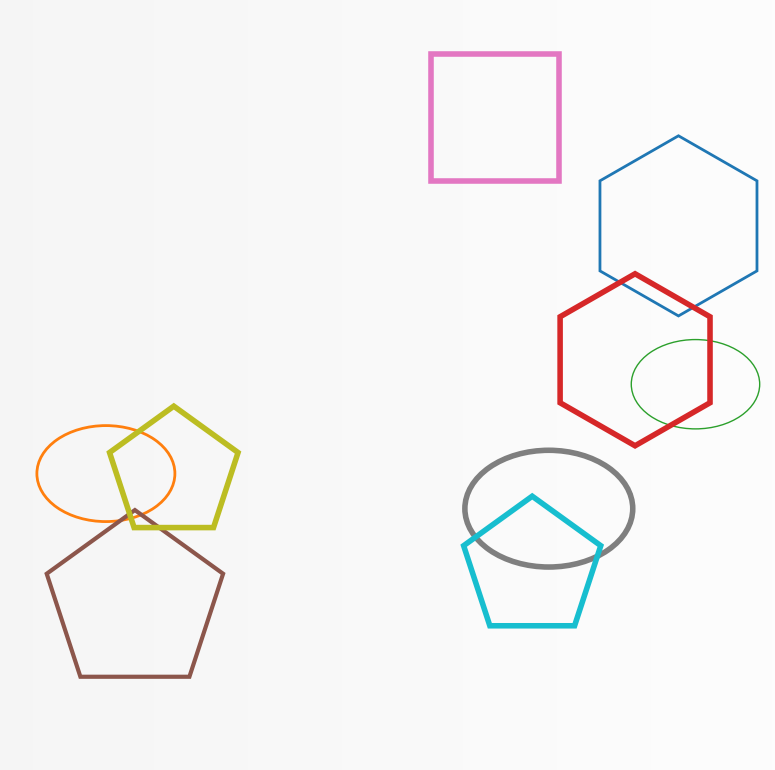[{"shape": "hexagon", "thickness": 1, "radius": 0.58, "center": [0.875, 0.707]}, {"shape": "oval", "thickness": 1, "radius": 0.45, "center": [0.137, 0.385]}, {"shape": "oval", "thickness": 0.5, "radius": 0.41, "center": [0.897, 0.501]}, {"shape": "hexagon", "thickness": 2, "radius": 0.56, "center": [0.819, 0.533]}, {"shape": "pentagon", "thickness": 1.5, "radius": 0.6, "center": [0.174, 0.218]}, {"shape": "square", "thickness": 2, "radius": 0.41, "center": [0.639, 0.847]}, {"shape": "oval", "thickness": 2, "radius": 0.54, "center": [0.708, 0.339]}, {"shape": "pentagon", "thickness": 2, "radius": 0.44, "center": [0.224, 0.385]}, {"shape": "pentagon", "thickness": 2, "radius": 0.47, "center": [0.687, 0.263]}]